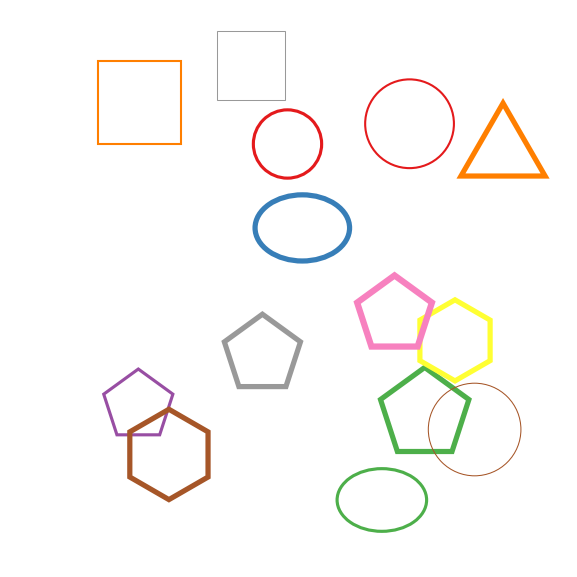[{"shape": "circle", "thickness": 1.5, "radius": 0.3, "center": [0.498, 0.75]}, {"shape": "circle", "thickness": 1, "radius": 0.38, "center": [0.709, 0.785]}, {"shape": "oval", "thickness": 2.5, "radius": 0.41, "center": [0.523, 0.604]}, {"shape": "pentagon", "thickness": 2.5, "radius": 0.4, "center": [0.735, 0.282]}, {"shape": "oval", "thickness": 1.5, "radius": 0.39, "center": [0.661, 0.133]}, {"shape": "pentagon", "thickness": 1.5, "radius": 0.31, "center": [0.239, 0.297]}, {"shape": "triangle", "thickness": 2.5, "radius": 0.42, "center": [0.871, 0.736]}, {"shape": "square", "thickness": 1, "radius": 0.36, "center": [0.242, 0.821]}, {"shape": "hexagon", "thickness": 2.5, "radius": 0.35, "center": [0.788, 0.41]}, {"shape": "circle", "thickness": 0.5, "radius": 0.4, "center": [0.822, 0.255]}, {"shape": "hexagon", "thickness": 2.5, "radius": 0.39, "center": [0.293, 0.212]}, {"shape": "pentagon", "thickness": 3, "radius": 0.34, "center": [0.683, 0.454]}, {"shape": "square", "thickness": 0.5, "radius": 0.29, "center": [0.435, 0.886]}, {"shape": "pentagon", "thickness": 2.5, "radius": 0.35, "center": [0.454, 0.386]}]